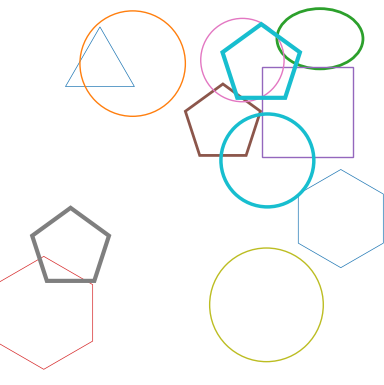[{"shape": "hexagon", "thickness": 0.5, "radius": 0.64, "center": [0.885, 0.432]}, {"shape": "triangle", "thickness": 0.5, "radius": 0.52, "center": [0.26, 0.827]}, {"shape": "circle", "thickness": 1, "radius": 0.68, "center": [0.345, 0.835]}, {"shape": "oval", "thickness": 2, "radius": 0.56, "center": [0.831, 0.899]}, {"shape": "hexagon", "thickness": 0.5, "radius": 0.73, "center": [0.114, 0.187]}, {"shape": "square", "thickness": 1, "radius": 0.59, "center": [0.799, 0.709]}, {"shape": "pentagon", "thickness": 2, "radius": 0.51, "center": [0.579, 0.679]}, {"shape": "circle", "thickness": 1, "radius": 0.54, "center": [0.63, 0.844]}, {"shape": "pentagon", "thickness": 3, "radius": 0.52, "center": [0.183, 0.355]}, {"shape": "circle", "thickness": 1, "radius": 0.74, "center": [0.692, 0.208]}, {"shape": "pentagon", "thickness": 3, "radius": 0.53, "center": [0.678, 0.831]}, {"shape": "circle", "thickness": 2.5, "radius": 0.6, "center": [0.694, 0.583]}]